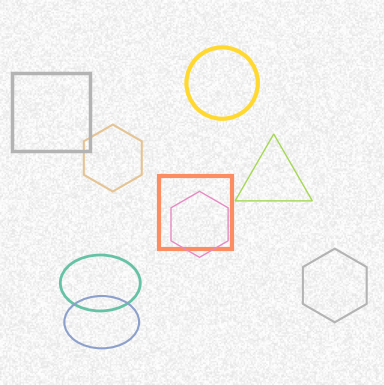[{"shape": "oval", "thickness": 2, "radius": 0.52, "center": [0.26, 0.265]}, {"shape": "square", "thickness": 3, "radius": 0.48, "center": [0.508, 0.448]}, {"shape": "oval", "thickness": 1.5, "radius": 0.49, "center": [0.264, 0.163]}, {"shape": "hexagon", "thickness": 1, "radius": 0.43, "center": [0.518, 0.417]}, {"shape": "triangle", "thickness": 1, "radius": 0.58, "center": [0.711, 0.536]}, {"shape": "circle", "thickness": 3, "radius": 0.46, "center": [0.577, 0.784]}, {"shape": "hexagon", "thickness": 1.5, "radius": 0.43, "center": [0.293, 0.59]}, {"shape": "square", "thickness": 2.5, "radius": 0.5, "center": [0.133, 0.709]}, {"shape": "hexagon", "thickness": 1.5, "radius": 0.48, "center": [0.87, 0.259]}]